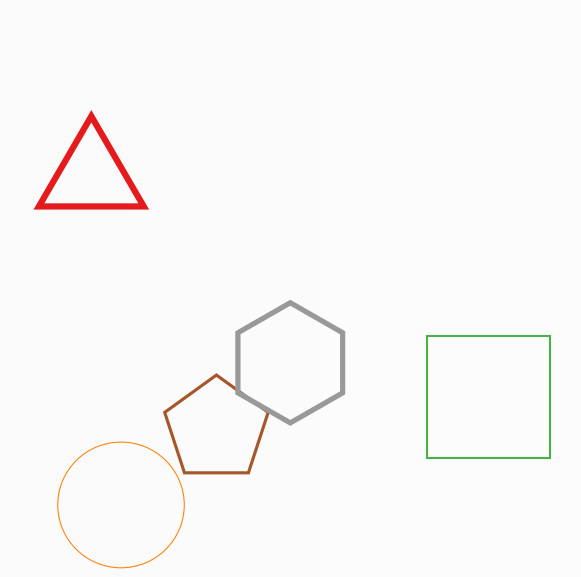[{"shape": "triangle", "thickness": 3, "radius": 0.52, "center": [0.157, 0.694]}, {"shape": "square", "thickness": 1, "radius": 0.53, "center": [0.841, 0.311]}, {"shape": "circle", "thickness": 0.5, "radius": 0.54, "center": [0.208, 0.125]}, {"shape": "pentagon", "thickness": 1.5, "radius": 0.47, "center": [0.372, 0.256]}, {"shape": "hexagon", "thickness": 2.5, "radius": 0.52, "center": [0.499, 0.371]}]